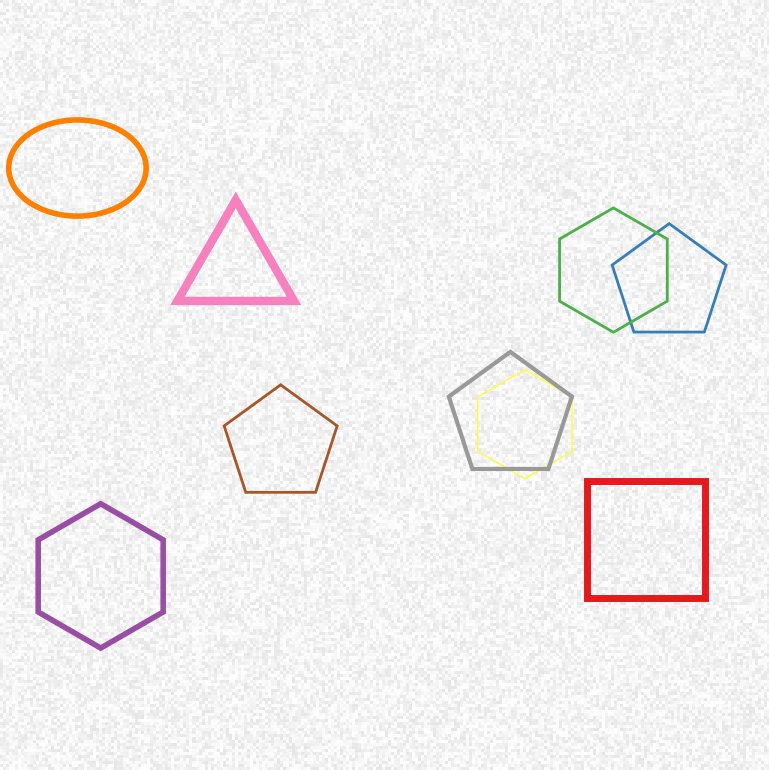[{"shape": "square", "thickness": 2.5, "radius": 0.38, "center": [0.839, 0.299]}, {"shape": "pentagon", "thickness": 1, "radius": 0.39, "center": [0.869, 0.632]}, {"shape": "hexagon", "thickness": 1, "radius": 0.4, "center": [0.797, 0.649]}, {"shape": "hexagon", "thickness": 2, "radius": 0.47, "center": [0.131, 0.252]}, {"shape": "oval", "thickness": 2, "radius": 0.45, "center": [0.101, 0.782]}, {"shape": "hexagon", "thickness": 0.5, "radius": 0.35, "center": [0.682, 0.449]}, {"shape": "pentagon", "thickness": 1, "radius": 0.39, "center": [0.364, 0.423]}, {"shape": "triangle", "thickness": 3, "radius": 0.44, "center": [0.306, 0.653]}, {"shape": "pentagon", "thickness": 1.5, "radius": 0.42, "center": [0.663, 0.459]}]